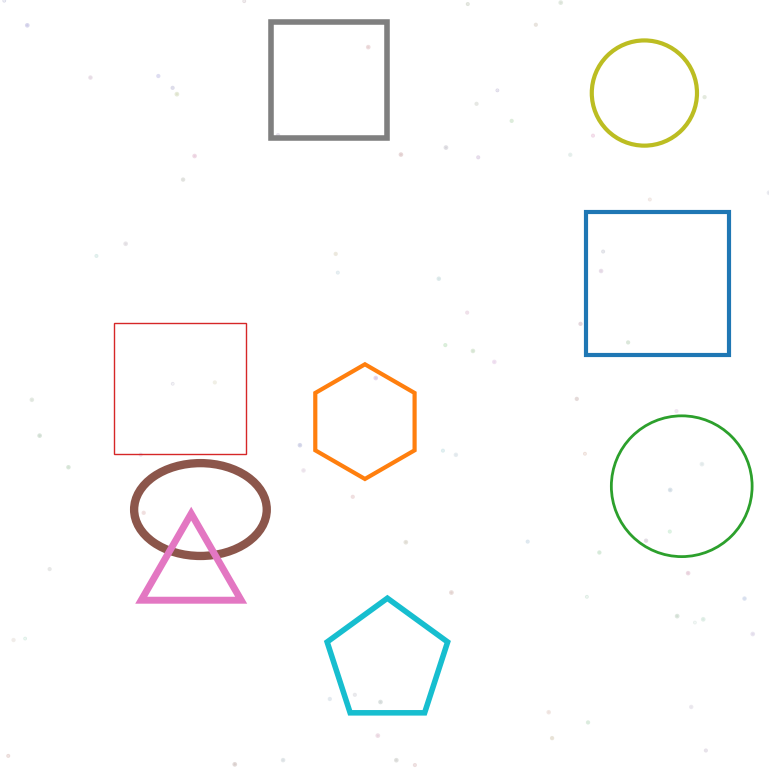[{"shape": "square", "thickness": 1.5, "radius": 0.46, "center": [0.854, 0.632]}, {"shape": "hexagon", "thickness": 1.5, "radius": 0.37, "center": [0.474, 0.452]}, {"shape": "circle", "thickness": 1, "radius": 0.46, "center": [0.885, 0.369]}, {"shape": "square", "thickness": 0.5, "radius": 0.43, "center": [0.234, 0.495]}, {"shape": "oval", "thickness": 3, "radius": 0.43, "center": [0.26, 0.338]}, {"shape": "triangle", "thickness": 2.5, "radius": 0.37, "center": [0.248, 0.258]}, {"shape": "square", "thickness": 2, "radius": 0.38, "center": [0.427, 0.897]}, {"shape": "circle", "thickness": 1.5, "radius": 0.34, "center": [0.837, 0.879]}, {"shape": "pentagon", "thickness": 2, "radius": 0.41, "center": [0.503, 0.141]}]